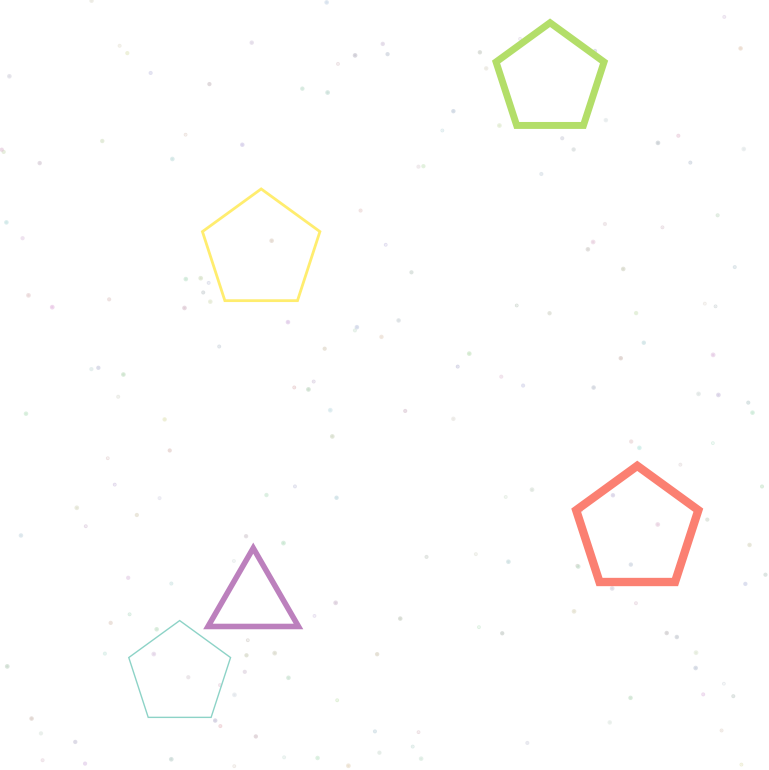[{"shape": "pentagon", "thickness": 0.5, "radius": 0.35, "center": [0.233, 0.125]}, {"shape": "pentagon", "thickness": 3, "radius": 0.42, "center": [0.828, 0.312]}, {"shape": "pentagon", "thickness": 2.5, "radius": 0.37, "center": [0.714, 0.897]}, {"shape": "triangle", "thickness": 2, "radius": 0.34, "center": [0.329, 0.22]}, {"shape": "pentagon", "thickness": 1, "radius": 0.4, "center": [0.339, 0.674]}]